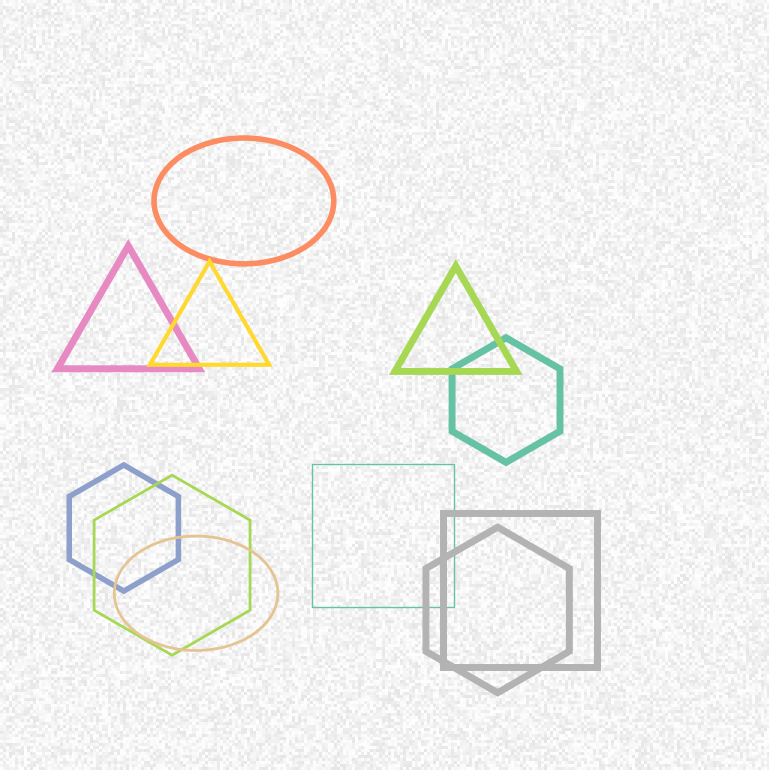[{"shape": "square", "thickness": 0.5, "radius": 0.46, "center": [0.497, 0.304]}, {"shape": "hexagon", "thickness": 2.5, "radius": 0.4, "center": [0.657, 0.48]}, {"shape": "oval", "thickness": 2, "radius": 0.58, "center": [0.317, 0.739]}, {"shape": "hexagon", "thickness": 2, "radius": 0.41, "center": [0.161, 0.314]}, {"shape": "triangle", "thickness": 2.5, "radius": 0.53, "center": [0.167, 0.574]}, {"shape": "triangle", "thickness": 2.5, "radius": 0.46, "center": [0.592, 0.563]}, {"shape": "hexagon", "thickness": 1, "radius": 0.58, "center": [0.223, 0.266]}, {"shape": "triangle", "thickness": 1.5, "radius": 0.45, "center": [0.272, 0.571]}, {"shape": "oval", "thickness": 1, "radius": 0.53, "center": [0.255, 0.23]}, {"shape": "hexagon", "thickness": 2.5, "radius": 0.54, "center": [0.646, 0.208]}, {"shape": "square", "thickness": 2.5, "radius": 0.5, "center": [0.675, 0.234]}]